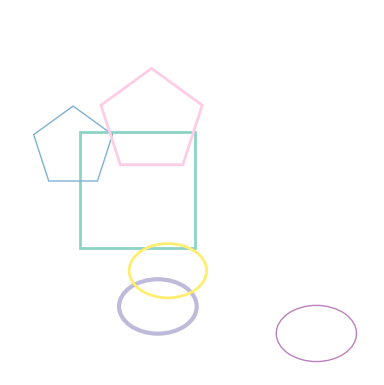[{"shape": "square", "thickness": 2, "radius": 0.75, "center": [0.357, 0.507]}, {"shape": "oval", "thickness": 3, "radius": 0.5, "center": [0.41, 0.204]}, {"shape": "pentagon", "thickness": 1, "radius": 0.54, "center": [0.19, 0.617]}, {"shape": "pentagon", "thickness": 2, "radius": 0.69, "center": [0.394, 0.684]}, {"shape": "oval", "thickness": 1, "radius": 0.52, "center": [0.822, 0.134]}, {"shape": "oval", "thickness": 2, "radius": 0.5, "center": [0.436, 0.297]}]